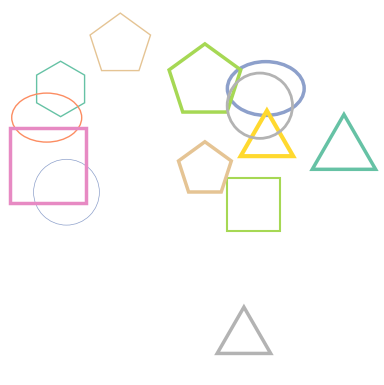[{"shape": "triangle", "thickness": 2.5, "radius": 0.47, "center": [0.893, 0.608]}, {"shape": "hexagon", "thickness": 1, "radius": 0.36, "center": [0.157, 0.769]}, {"shape": "oval", "thickness": 1, "radius": 0.45, "center": [0.121, 0.695]}, {"shape": "oval", "thickness": 2.5, "radius": 0.5, "center": [0.69, 0.77]}, {"shape": "circle", "thickness": 0.5, "radius": 0.43, "center": [0.173, 0.501]}, {"shape": "square", "thickness": 2.5, "radius": 0.49, "center": [0.124, 0.57]}, {"shape": "pentagon", "thickness": 2.5, "radius": 0.49, "center": [0.532, 0.788]}, {"shape": "square", "thickness": 1.5, "radius": 0.34, "center": [0.658, 0.468]}, {"shape": "triangle", "thickness": 3, "radius": 0.39, "center": [0.693, 0.634]}, {"shape": "pentagon", "thickness": 1, "radius": 0.41, "center": [0.312, 0.883]}, {"shape": "pentagon", "thickness": 2.5, "radius": 0.36, "center": [0.532, 0.56]}, {"shape": "triangle", "thickness": 2.5, "radius": 0.4, "center": [0.634, 0.122]}, {"shape": "circle", "thickness": 2, "radius": 0.42, "center": [0.675, 0.725]}]